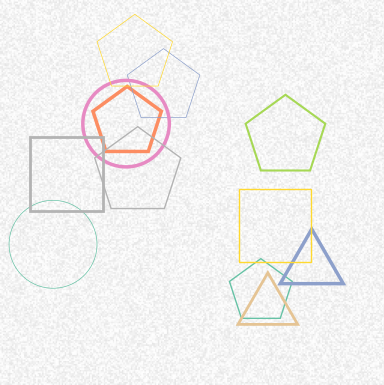[{"shape": "pentagon", "thickness": 1, "radius": 0.43, "center": [0.678, 0.242]}, {"shape": "circle", "thickness": 0.5, "radius": 0.57, "center": [0.138, 0.365]}, {"shape": "pentagon", "thickness": 2.5, "radius": 0.47, "center": [0.33, 0.682]}, {"shape": "pentagon", "thickness": 0.5, "radius": 0.5, "center": [0.425, 0.775]}, {"shape": "triangle", "thickness": 2.5, "radius": 0.47, "center": [0.81, 0.31]}, {"shape": "circle", "thickness": 2.5, "radius": 0.56, "center": [0.327, 0.679]}, {"shape": "pentagon", "thickness": 1.5, "radius": 0.54, "center": [0.742, 0.645]}, {"shape": "pentagon", "thickness": 0.5, "radius": 0.52, "center": [0.35, 0.86]}, {"shape": "square", "thickness": 1, "radius": 0.47, "center": [0.714, 0.414]}, {"shape": "triangle", "thickness": 2, "radius": 0.45, "center": [0.696, 0.202]}, {"shape": "pentagon", "thickness": 1, "radius": 0.59, "center": [0.358, 0.553]}, {"shape": "square", "thickness": 2, "radius": 0.48, "center": [0.173, 0.548]}]